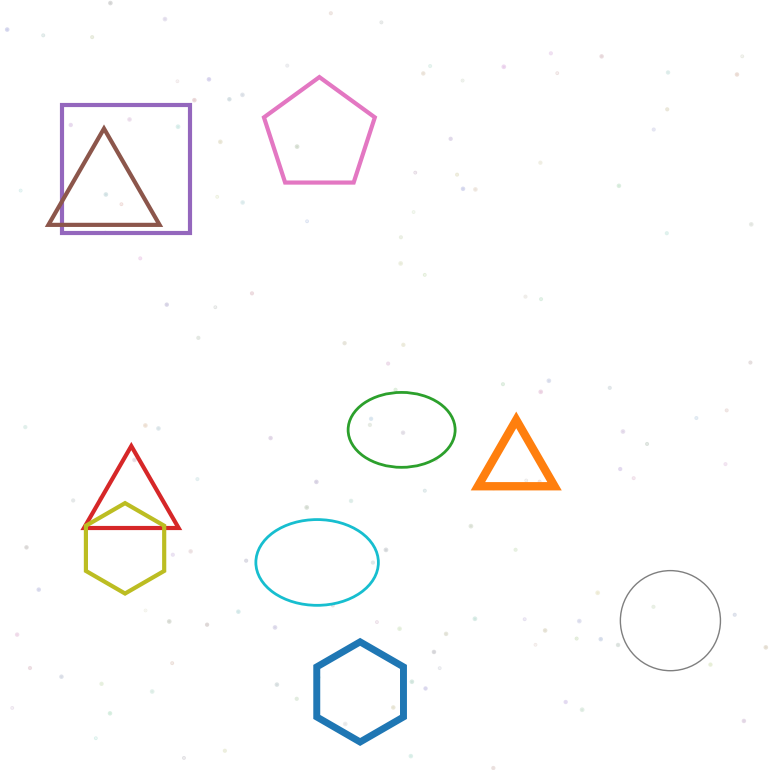[{"shape": "hexagon", "thickness": 2.5, "radius": 0.33, "center": [0.468, 0.101]}, {"shape": "triangle", "thickness": 3, "radius": 0.29, "center": [0.67, 0.397]}, {"shape": "oval", "thickness": 1, "radius": 0.35, "center": [0.522, 0.442]}, {"shape": "triangle", "thickness": 1.5, "radius": 0.35, "center": [0.171, 0.35]}, {"shape": "square", "thickness": 1.5, "radius": 0.42, "center": [0.164, 0.781]}, {"shape": "triangle", "thickness": 1.5, "radius": 0.42, "center": [0.135, 0.75]}, {"shape": "pentagon", "thickness": 1.5, "radius": 0.38, "center": [0.415, 0.824]}, {"shape": "circle", "thickness": 0.5, "radius": 0.32, "center": [0.871, 0.194]}, {"shape": "hexagon", "thickness": 1.5, "radius": 0.29, "center": [0.162, 0.288]}, {"shape": "oval", "thickness": 1, "radius": 0.4, "center": [0.412, 0.27]}]